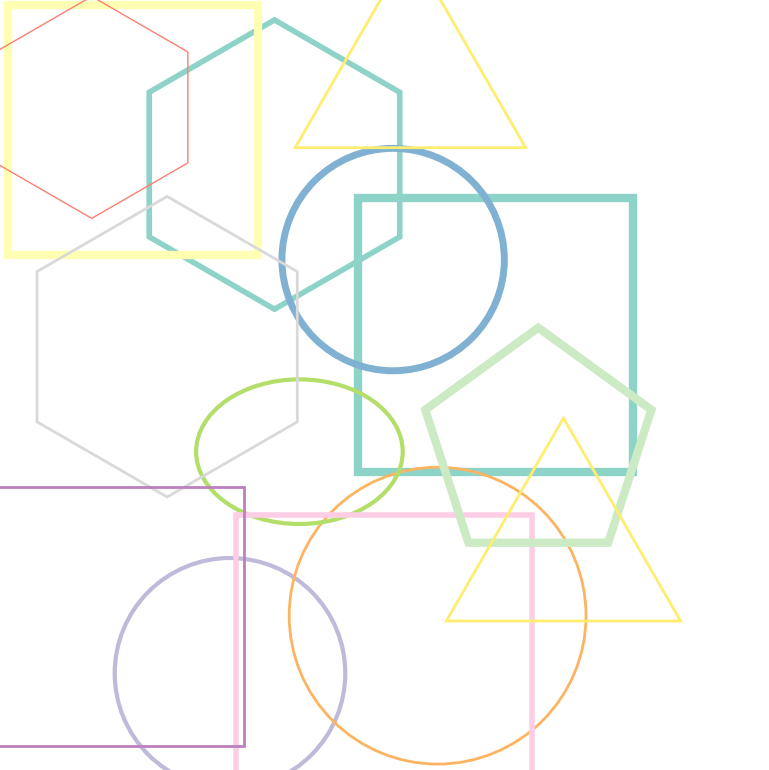[{"shape": "square", "thickness": 3, "radius": 0.89, "center": [0.644, 0.565]}, {"shape": "hexagon", "thickness": 2, "radius": 0.94, "center": [0.356, 0.786]}, {"shape": "square", "thickness": 3, "radius": 0.81, "center": [0.173, 0.831]}, {"shape": "circle", "thickness": 1.5, "radius": 0.75, "center": [0.299, 0.126]}, {"shape": "hexagon", "thickness": 0.5, "radius": 0.72, "center": [0.119, 0.861]}, {"shape": "circle", "thickness": 2.5, "radius": 0.72, "center": [0.511, 0.663]}, {"shape": "circle", "thickness": 1, "radius": 0.96, "center": [0.568, 0.2]}, {"shape": "oval", "thickness": 1.5, "radius": 0.67, "center": [0.389, 0.413]}, {"shape": "square", "thickness": 2, "radius": 0.96, "center": [0.499, 0.139]}, {"shape": "hexagon", "thickness": 1, "radius": 0.98, "center": [0.217, 0.55]}, {"shape": "square", "thickness": 1, "radius": 0.84, "center": [0.149, 0.2]}, {"shape": "pentagon", "thickness": 3, "radius": 0.77, "center": [0.699, 0.42]}, {"shape": "triangle", "thickness": 1, "radius": 0.86, "center": [0.533, 0.895]}, {"shape": "triangle", "thickness": 1, "radius": 0.88, "center": [0.732, 0.281]}]